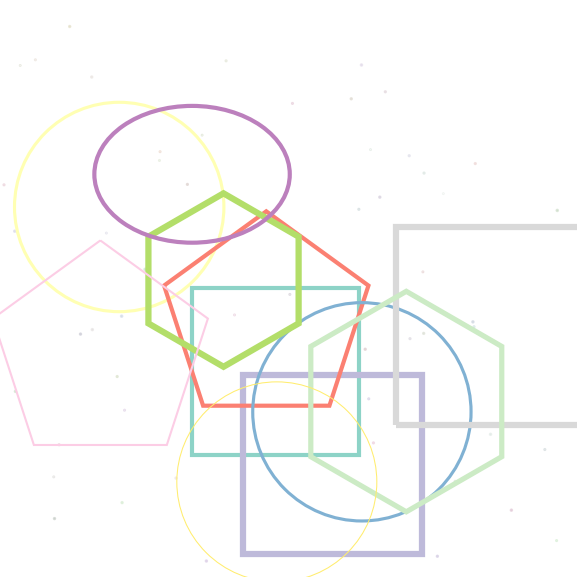[{"shape": "square", "thickness": 2, "radius": 0.72, "center": [0.478, 0.356]}, {"shape": "circle", "thickness": 1.5, "radius": 0.91, "center": [0.206, 0.641]}, {"shape": "square", "thickness": 3, "radius": 0.77, "center": [0.576, 0.195]}, {"shape": "pentagon", "thickness": 2, "radius": 0.93, "center": [0.461, 0.447]}, {"shape": "circle", "thickness": 1.5, "radius": 0.95, "center": [0.627, 0.286]}, {"shape": "hexagon", "thickness": 3, "radius": 0.75, "center": [0.387, 0.514]}, {"shape": "pentagon", "thickness": 1, "radius": 0.98, "center": [0.174, 0.387]}, {"shape": "square", "thickness": 3, "radius": 0.85, "center": [0.857, 0.434]}, {"shape": "oval", "thickness": 2, "radius": 0.85, "center": [0.333, 0.697]}, {"shape": "hexagon", "thickness": 2.5, "radius": 0.95, "center": [0.704, 0.304]}, {"shape": "circle", "thickness": 0.5, "radius": 0.87, "center": [0.479, 0.165]}]